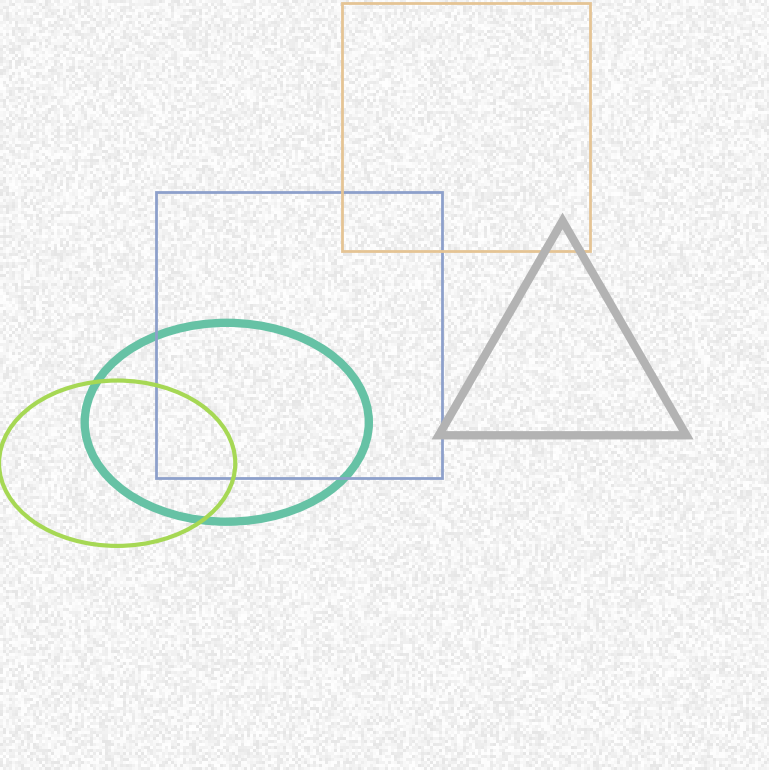[{"shape": "oval", "thickness": 3, "radius": 0.92, "center": [0.295, 0.452]}, {"shape": "square", "thickness": 1, "radius": 0.93, "center": [0.389, 0.565]}, {"shape": "oval", "thickness": 1.5, "radius": 0.77, "center": [0.152, 0.398]}, {"shape": "square", "thickness": 1, "radius": 0.8, "center": [0.606, 0.835]}, {"shape": "triangle", "thickness": 3, "radius": 0.93, "center": [0.731, 0.527]}]